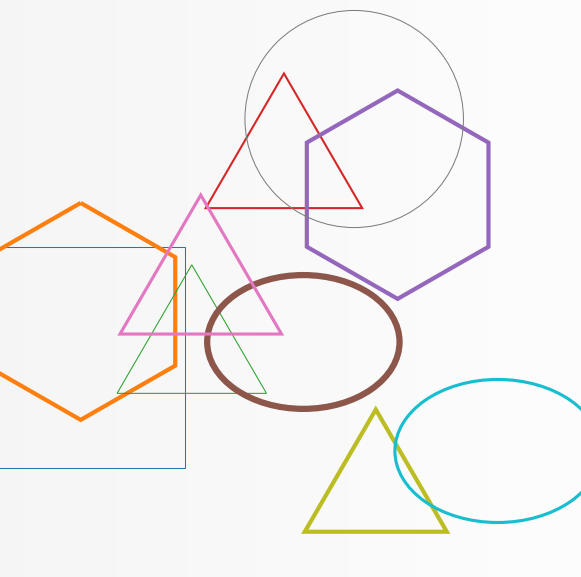[{"shape": "square", "thickness": 0.5, "radius": 0.96, "center": [0.128, 0.38]}, {"shape": "hexagon", "thickness": 2, "radius": 0.94, "center": [0.139, 0.46]}, {"shape": "triangle", "thickness": 0.5, "radius": 0.74, "center": [0.33, 0.392]}, {"shape": "triangle", "thickness": 1, "radius": 0.78, "center": [0.488, 0.716]}, {"shape": "hexagon", "thickness": 2, "radius": 0.9, "center": [0.684, 0.662]}, {"shape": "oval", "thickness": 3, "radius": 0.83, "center": [0.522, 0.407]}, {"shape": "triangle", "thickness": 1.5, "radius": 0.8, "center": [0.345, 0.501]}, {"shape": "circle", "thickness": 0.5, "radius": 0.94, "center": [0.609, 0.793]}, {"shape": "triangle", "thickness": 2, "radius": 0.71, "center": [0.647, 0.149]}, {"shape": "oval", "thickness": 1.5, "radius": 0.88, "center": [0.856, 0.218]}]